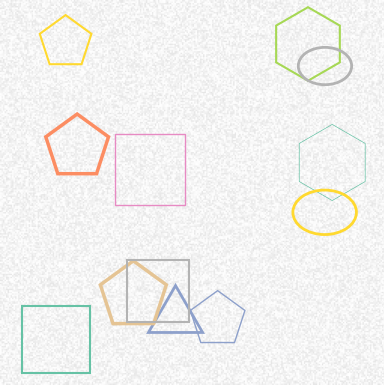[{"shape": "square", "thickness": 1.5, "radius": 0.44, "center": [0.146, 0.118]}, {"shape": "hexagon", "thickness": 0.5, "radius": 0.49, "center": [0.863, 0.578]}, {"shape": "pentagon", "thickness": 2.5, "radius": 0.43, "center": [0.2, 0.618]}, {"shape": "triangle", "thickness": 2, "radius": 0.41, "center": [0.456, 0.177]}, {"shape": "pentagon", "thickness": 1, "radius": 0.37, "center": [0.565, 0.171]}, {"shape": "square", "thickness": 1, "radius": 0.46, "center": [0.389, 0.559]}, {"shape": "hexagon", "thickness": 1.5, "radius": 0.48, "center": [0.8, 0.886]}, {"shape": "oval", "thickness": 2, "radius": 0.41, "center": [0.843, 0.449]}, {"shape": "pentagon", "thickness": 1.5, "radius": 0.35, "center": [0.17, 0.89]}, {"shape": "pentagon", "thickness": 2.5, "radius": 0.45, "center": [0.346, 0.232]}, {"shape": "oval", "thickness": 2, "radius": 0.35, "center": [0.844, 0.828]}, {"shape": "square", "thickness": 1.5, "radius": 0.4, "center": [0.41, 0.245]}]